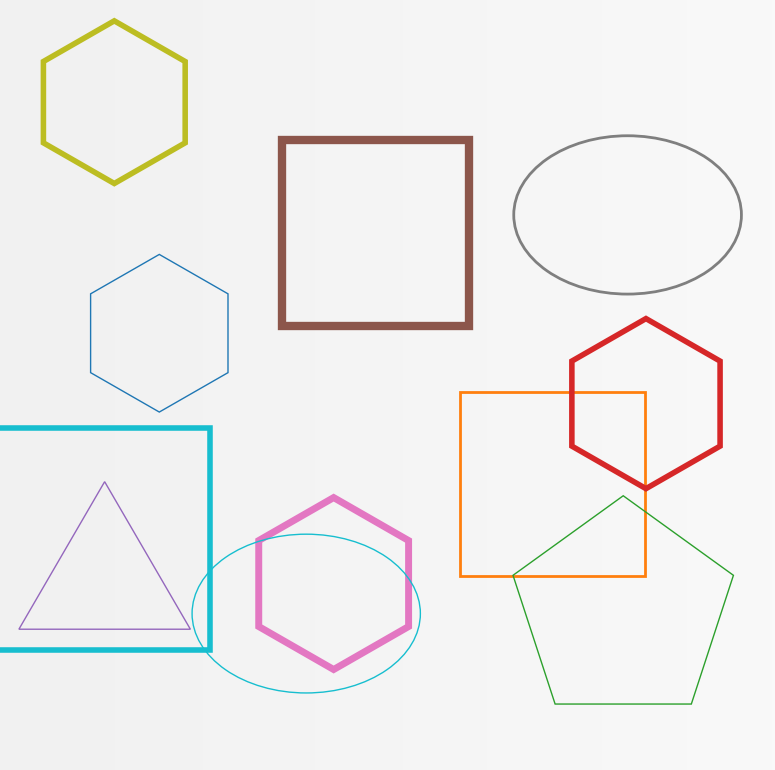[{"shape": "hexagon", "thickness": 0.5, "radius": 0.51, "center": [0.206, 0.567]}, {"shape": "square", "thickness": 1, "radius": 0.6, "center": [0.713, 0.372]}, {"shape": "pentagon", "thickness": 0.5, "radius": 0.75, "center": [0.804, 0.207]}, {"shape": "hexagon", "thickness": 2, "radius": 0.55, "center": [0.834, 0.476]}, {"shape": "triangle", "thickness": 0.5, "radius": 0.64, "center": [0.135, 0.247]}, {"shape": "square", "thickness": 3, "radius": 0.6, "center": [0.484, 0.697]}, {"shape": "hexagon", "thickness": 2.5, "radius": 0.56, "center": [0.431, 0.242]}, {"shape": "oval", "thickness": 1, "radius": 0.73, "center": [0.81, 0.721]}, {"shape": "hexagon", "thickness": 2, "radius": 0.53, "center": [0.147, 0.867]}, {"shape": "square", "thickness": 2, "radius": 0.72, "center": [0.127, 0.3]}, {"shape": "oval", "thickness": 0.5, "radius": 0.74, "center": [0.395, 0.203]}]